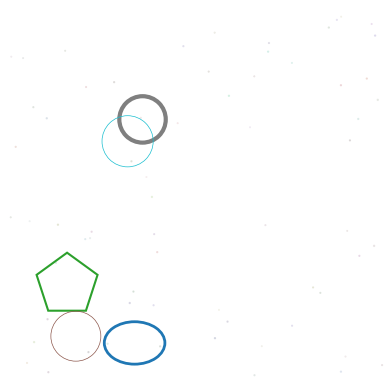[{"shape": "oval", "thickness": 2, "radius": 0.39, "center": [0.35, 0.109]}, {"shape": "pentagon", "thickness": 1.5, "radius": 0.42, "center": [0.174, 0.26]}, {"shape": "circle", "thickness": 0.5, "radius": 0.32, "center": [0.197, 0.127]}, {"shape": "circle", "thickness": 3, "radius": 0.3, "center": [0.37, 0.69]}, {"shape": "circle", "thickness": 0.5, "radius": 0.33, "center": [0.331, 0.633]}]